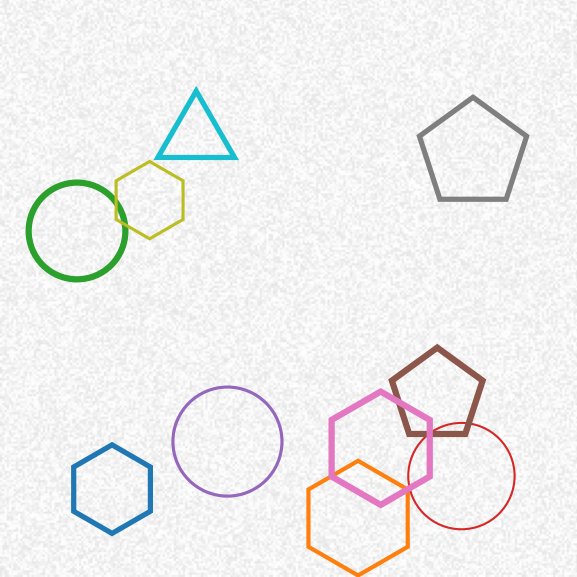[{"shape": "hexagon", "thickness": 2.5, "radius": 0.38, "center": [0.194, 0.152]}, {"shape": "hexagon", "thickness": 2, "radius": 0.5, "center": [0.62, 0.102]}, {"shape": "circle", "thickness": 3, "radius": 0.42, "center": [0.133, 0.599]}, {"shape": "circle", "thickness": 1, "radius": 0.46, "center": [0.799, 0.175]}, {"shape": "circle", "thickness": 1.5, "radius": 0.47, "center": [0.394, 0.234]}, {"shape": "pentagon", "thickness": 3, "radius": 0.41, "center": [0.757, 0.315]}, {"shape": "hexagon", "thickness": 3, "radius": 0.49, "center": [0.659, 0.223]}, {"shape": "pentagon", "thickness": 2.5, "radius": 0.49, "center": [0.819, 0.733]}, {"shape": "hexagon", "thickness": 1.5, "radius": 0.33, "center": [0.259, 0.653]}, {"shape": "triangle", "thickness": 2.5, "radius": 0.38, "center": [0.34, 0.765]}]